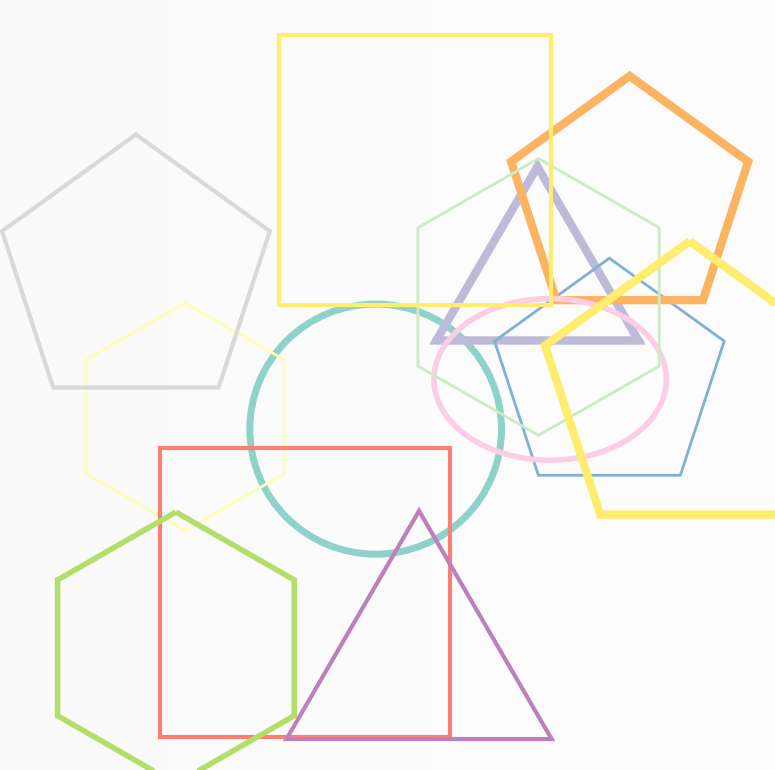[{"shape": "circle", "thickness": 2.5, "radius": 0.81, "center": [0.485, 0.443]}, {"shape": "hexagon", "thickness": 1, "radius": 0.74, "center": [0.239, 0.459]}, {"shape": "triangle", "thickness": 3, "radius": 0.75, "center": [0.693, 0.633]}, {"shape": "square", "thickness": 1.5, "radius": 0.94, "center": [0.394, 0.23]}, {"shape": "pentagon", "thickness": 1, "radius": 0.78, "center": [0.786, 0.509]}, {"shape": "pentagon", "thickness": 3, "radius": 0.8, "center": [0.812, 0.74]}, {"shape": "hexagon", "thickness": 2, "radius": 0.88, "center": [0.227, 0.159]}, {"shape": "oval", "thickness": 2, "radius": 0.75, "center": [0.71, 0.507]}, {"shape": "pentagon", "thickness": 1.5, "radius": 0.91, "center": [0.175, 0.644]}, {"shape": "triangle", "thickness": 1.5, "radius": 0.99, "center": [0.541, 0.139]}, {"shape": "hexagon", "thickness": 1, "radius": 0.9, "center": [0.695, 0.614]}, {"shape": "square", "thickness": 1.5, "radius": 0.88, "center": [0.535, 0.779]}, {"shape": "pentagon", "thickness": 3, "radius": 0.98, "center": [0.89, 0.49]}]